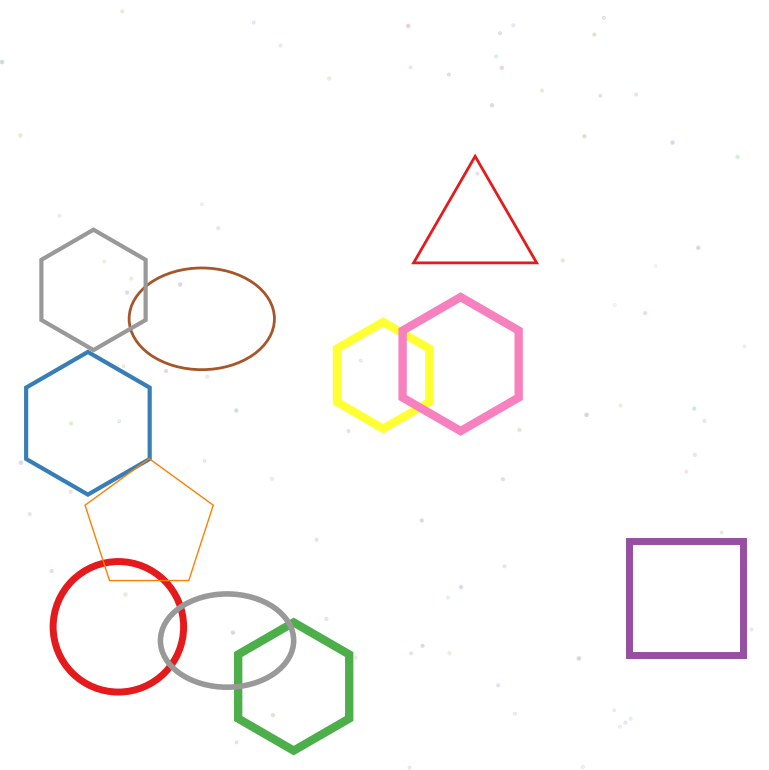[{"shape": "circle", "thickness": 2.5, "radius": 0.42, "center": [0.154, 0.186]}, {"shape": "triangle", "thickness": 1, "radius": 0.46, "center": [0.617, 0.705]}, {"shape": "hexagon", "thickness": 1.5, "radius": 0.46, "center": [0.114, 0.45]}, {"shape": "hexagon", "thickness": 3, "radius": 0.42, "center": [0.381, 0.108]}, {"shape": "square", "thickness": 2.5, "radius": 0.37, "center": [0.891, 0.224]}, {"shape": "pentagon", "thickness": 0.5, "radius": 0.44, "center": [0.194, 0.317]}, {"shape": "hexagon", "thickness": 3, "radius": 0.35, "center": [0.498, 0.513]}, {"shape": "oval", "thickness": 1, "radius": 0.47, "center": [0.262, 0.586]}, {"shape": "hexagon", "thickness": 3, "radius": 0.44, "center": [0.598, 0.527]}, {"shape": "oval", "thickness": 2, "radius": 0.43, "center": [0.295, 0.168]}, {"shape": "hexagon", "thickness": 1.5, "radius": 0.39, "center": [0.121, 0.624]}]